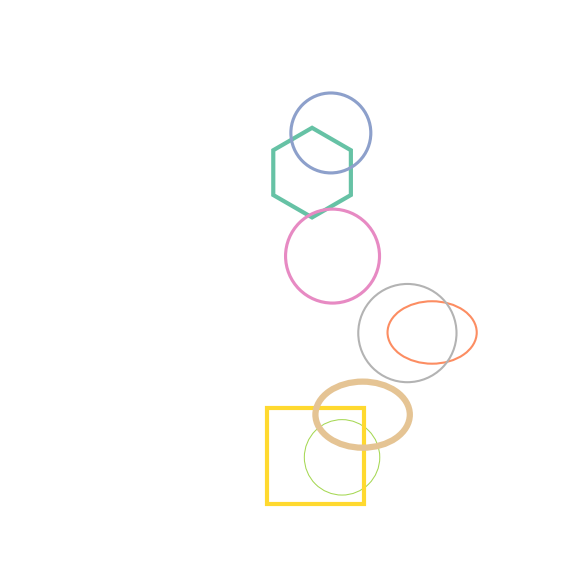[{"shape": "hexagon", "thickness": 2, "radius": 0.39, "center": [0.54, 0.7]}, {"shape": "oval", "thickness": 1, "radius": 0.39, "center": [0.748, 0.423]}, {"shape": "circle", "thickness": 1.5, "radius": 0.35, "center": [0.573, 0.769]}, {"shape": "circle", "thickness": 1.5, "radius": 0.41, "center": [0.576, 0.556]}, {"shape": "circle", "thickness": 0.5, "radius": 0.33, "center": [0.592, 0.207]}, {"shape": "square", "thickness": 2, "radius": 0.42, "center": [0.546, 0.21]}, {"shape": "oval", "thickness": 3, "radius": 0.41, "center": [0.628, 0.281]}, {"shape": "circle", "thickness": 1, "radius": 0.43, "center": [0.705, 0.422]}]